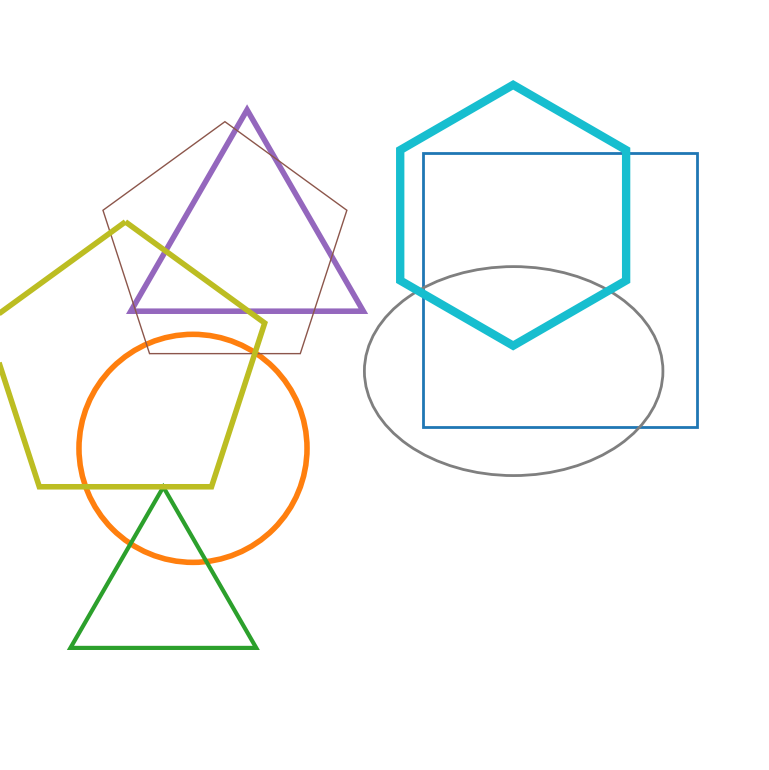[{"shape": "square", "thickness": 1, "radius": 0.89, "center": [0.727, 0.623]}, {"shape": "circle", "thickness": 2, "radius": 0.74, "center": [0.251, 0.418]}, {"shape": "triangle", "thickness": 1.5, "radius": 0.7, "center": [0.212, 0.228]}, {"shape": "triangle", "thickness": 2, "radius": 0.87, "center": [0.321, 0.683]}, {"shape": "pentagon", "thickness": 0.5, "radius": 0.83, "center": [0.292, 0.675]}, {"shape": "oval", "thickness": 1, "radius": 0.97, "center": [0.667, 0.518]}, {"shape": "pentagon", "thickness": 2, "radius": 0.95, "center": [0.163, 0.522]}, {"shape": "hexagon", "thickness": 3, "radius": 0.85, "center": [0.666, 0.72]}]